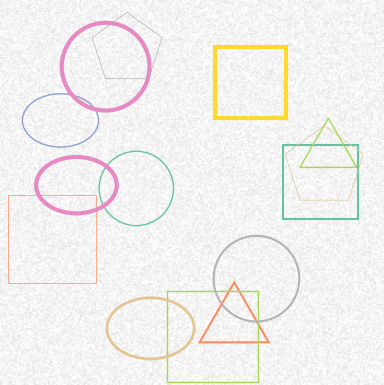[{"shape": "circle", "thickness": 1, "radius": 0.48, "center": [0.354, 0.511]}, {"shape": "square", "thickness": 1.5, "radius": 0.48, "center": [0.833, 0.527]}, {"shape": "square", "thickness": 0.5, "radius": 0.57, "center": [0.135, 0.379]}, {"shape": "triangle", "thickness": 1.5, "radius": 0.52, "center": [0.608, 0.163]}, {"shape": "oval", "thickness": 1, "radius": 0.49, "center": [0.157, 0.687]}, {"shape": "oval", "thickness": 3, "radius": 0.52, "center": [0.199, 0.519]}, {"shape": "circle", "thickness": 3, "radius": 0.57, "center": [0.274, 0.827]}, {"shape": "square", "thickness": 1, "radius": 0.59, "center": [0.551, 0.125]}, {"shape": "triangle", "thickness": 1, "radius": 0.43, "center": [0.853, 0.608]}, {"shape": "square", "thickness": 3, "radius": 0.46, "center": [0.651, 0.786]}, {"shape": "pentagon", "thickness": 0.5, "radius": 0.53, "center": [0.842, 0.567]}, {"shape": "oval", "thickness": 2, "radius": 0.57, "center": [0.391, 0.147]}, {"shape": "pentagon", "thickness": 0.5, "radius": 0.48, "center": [0.33, 0.873]}, {"shape": "circle", "thickness": 1.5, "radius": 0.56, "center": [0.666, 0.276]}]